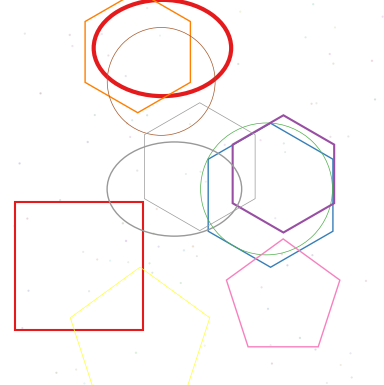[{"shape": "square", "thickness": 1.5, "radius": 0.83, "center": [0.206, 0.309]}, {"shape": "oval", "thickness": 3, "radius": 0.89, "center": [0.422, 0.875]}, {"shape": "hexagon", "thickness": 1, "radius": 0.94, "center": [0.703, 0.493]}, {"shape": "circle", "thickness": 0.5, "radius": 0.86, "center": [0.692, 0.509]}, {"shape": "hexagon", "thickness": 1.5, "radius": 0.76, "center": [0.736, 0.548]}, {"shape": "hexagon", "thickness": 1, "radius": 0.79, "center": [0.358, 0.865]}, {"shape": "pentagon", "thickness": 0.5, "radius": 0.95, "center": [0.364, 0.116]}, {"shape": "circle", "thickness": 0.5, "radius": 0.7, "center": [0.419, 0.789]}, {"shape": "pentagon", "thickness": 1, "radius": 0.77, "center": [0.735, 0.225]}, {"shape": "hexagon", "thickness": 0.5, "radius": 0.83, "center": [0.519, 0.567]}, {"shape": "oval", "thickness": 1, "radius": 0.87, "center": [0.453, 0.509]}]